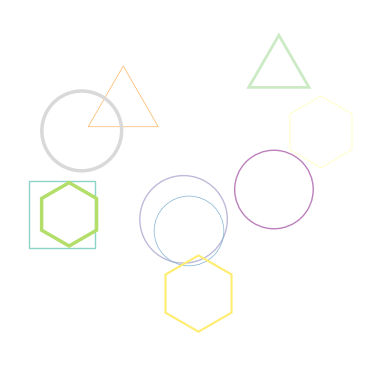[{"shape": "square", "thickness": 1, "radius": 0.43, "center": [0.161, 0.443]}, {"shape": "hexagon", "thickness": 0.5, "radius": 0.47, "center": [0.834, 0.658]}, {"shape": "circle", "thickness": 1, "radius": 0.57, "center": [0.477, 0.43]}, {"shape": "circle", "thickness": 0.5, "radius": 0.45, "center": [0.491, 0.4]}, {"shape": "triangle", "thickness": 0.5, "radius": 0.53, "center": [0.32, 0.723]}, {"shape": "hexagon", "thickness": 2.5, "radius": 0.41, "center": [0.179, 0.443]}, {"shape": "circle", "thickness": 2.5, "radius": 0.52, "center": [0.212, 0.66]}, {"shape": "circle", "thickness": 1, "radius": 0.51, "center": [0.712, 0.508]}, {"shape": "triangle", "thickness": 2, "radius": 0.45, "center": [0.724, 0.818]}, {"shape": "hexagon", "thickness": 1.5, "radius": 0.5, "center": [0.516, 0.237]}]